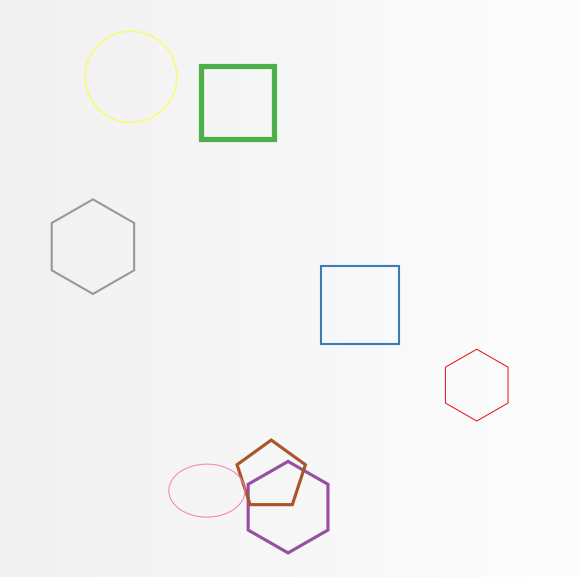[{"shape": "hexagon", "thickness": 0.5, "radius": 0.31, "center": [0.82, 0.332]}, {"shape": "square", "thickness": 1, "radius": 0.34, "center": [0.619, 0.47]}, {"shape": "square", "thickness": 2.5, "radius": 0.32, "center": [0.409, 0.821]}, {"shape": "hexagon", "thickness": 1.5, "radius": 0.4, "center": [0.496, 0.121]}, {"shape": "circle", "thickness": 0.5, "radius": 0.39, "center": [0.225, 0.866]}, {"shape": "pentagon", "thickness": 1.5, "radius": 0.31, "center": [0.467, 0.175]}, {"shape": "oval", "thickness": 0.5, "radius": 0.33, "center": [0.356, 0.15]}, {"shape": "hexagon", "thickness": 1, "radius": 0.41, "center": [0.16, 0.572]}]